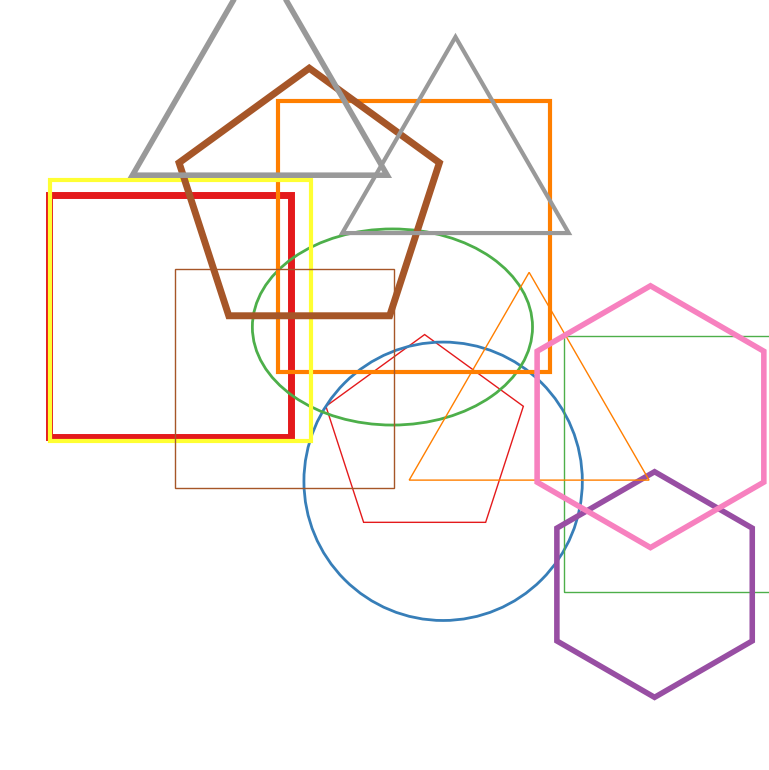[{"shape": "square", "thickness": 2.5, "radius": 0.79, "center": [0.22, 0.59]}, {"shape": "pentagon", "thickness": 0.5, "radius": 0.67, "center": [0.551, 0.431]}, {"shape": "circle", "thickness": 1, "radius": 0.9, "center": [0.575, 0.375]}, {"shape": "square", "thickness": 0.5, "radius": 0.83, "center": [0.899, 0.398]}, {"shape": "oval", "thickness": 1, "radius": 0.91, "center": [0.51, 0.575]}, {"shape": "hexagon", "thickness": 2, "radius": 0.73, "center": [0.85, 0.241]}, {"shape": "square", "thickness": 1.5, "radius": 0.88, "center": [0.538, 0.693]}, {"shape": "triangle", "thickness": 0.5, "radius": 0.9, "center": [0.687, 0.466]}, {"shape": "square", "thickness": 1.5, "radius": 0.85, "center": [0.235, 0.596]}, {"shape": "square", "thickness": 0.5, "radius": 0.71, "center": [0.369, 0.508]}, {"shape": "pentagon", "thickness": 2.5, "radius": 0.89, "center": [0.402, 0.734]}, {"shape": "hexagon", "thickness": 2, "radius": 0.85, "center": [0.845, 0.459]}, {"shape": "triangle", "thickness": 1.5, "radius": 0.85, "center": [0.592, 0.782]}, {"shape": "triangle", "thickness": 2, "radius": 0.96, "center": [0.337, 0.868]}]